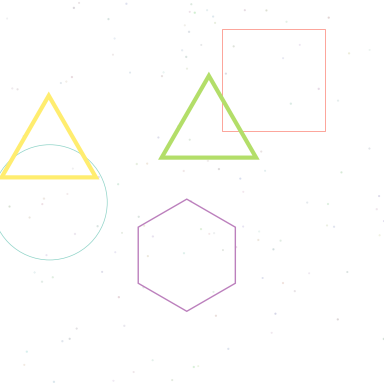[{"shape": "circle", "thickness": 0.5, "radius": 0.75, "center": [0.129, 0.474]}, {"shape": "square", "thickness": 0.5, "radius": 0.66, "center": [0.71, 0.792]}, {"shape": "triangle", "thickness": 3, "radius": 0.71, "center": [0.543, 0.661]}, {"shape": "hexagon", "thickness": 1, "radius": 0.73, "center": [0.485, 0.337]}, {"shape": "triangle", "thickness": 3, "radius": 0.71, "center": [0.127, 0.61]}]